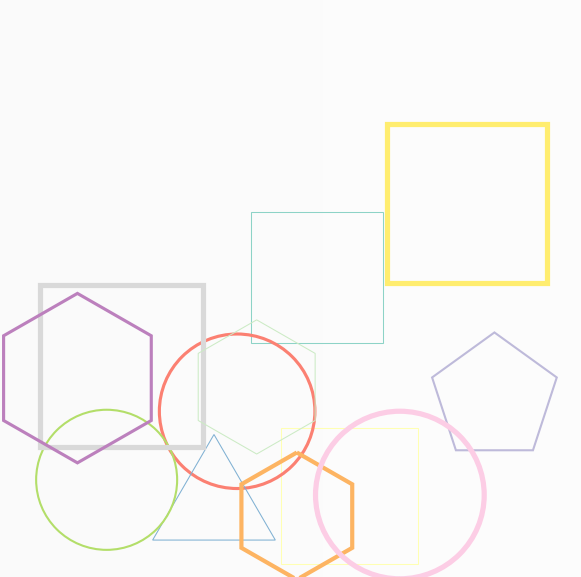[{"shape": "square", "thickness": 0.5, "radius": 0.57, "center": [0.545, 0.518]}, {"shape": "square", "thickness": 0.5, "radius": 0.59, "center": [0.602, 0.141]}, {"shape": "pentagon", "thickness": 1, "radius": 0.56, "center": [0.851, 0.311]}, {"shape": "circle", "thickness": 1.5, "radius": 0.67, "center": [0.408, 0.287]}, {"shape": "triangle", "thickness": 0.5, "radius": 0.61, "center": [0.368, 0.125]}, {"shape": "hexagon", "thickness": 2, "radius": 0.55, "center": [0.511, 0.106]}, {"shape": "circle", "thickness": 1, "radius": 0.61, "center": [0.183, 0.168]}, {"shape": "circle", "thickness": 2.5, "radius": 0.73, "center": [0.688, 0.142]}, {"shape": "square", "thickness": 2.5, "radius": 0.7, "center": [0.209, 0.365]}, {"shape": "hexagon", "thickness": 1.5, "radius": 0.73, "center": [0.133, 0.344]}, {"shape": "hexagon", "thickness": 0.5, "radius": 0.58, "center": [0.442, 0.329]}, {"shape": "square", "thickness": 2.5, "radius": 0.69, "center": [0.803, 0.647]}]